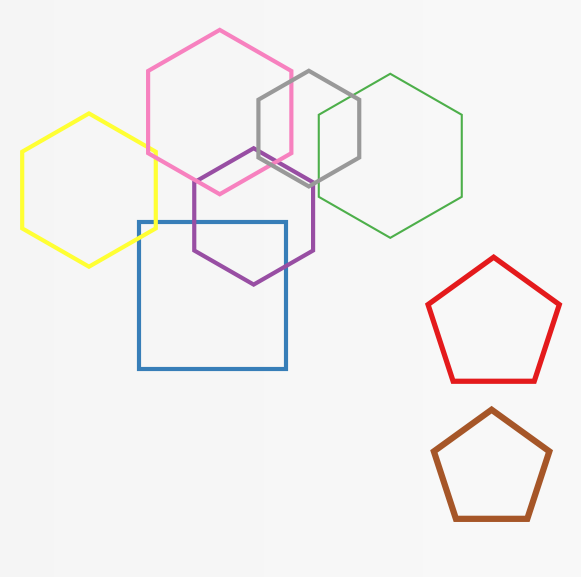[{"shape": "pentagon", "thickness": 2.5, "radius": 0.59, "center": [0.849, 0.435]}, {"shape": "square", "thickness": 2, "radius": 0.64, "center": [0.366, 0.487]}, {"shape": "hexagon", "thickness": 1, "radius": 0.71, "center": [0.671, 0.729]}, {"shape": "hexagon", "thickness": 2, "radius": 0.59, "center": [0.436, 0.624]}, {"shape": "hexagon", "thickness": 2, "radius": 0.66, "center": [0.153, 0.67]}, {"shape": "pentagon", "thickness": 3, "radius": 0.52, "center": [0.846, 0.185]}, {"shape": "hexagon", "thickness": 2, "radius": 0.71, "center": [0.378, 0.805]}, {"shape": "hexagon", "thickness": 2, "radius": 0.5, "center": [0.531, 0.776]}]